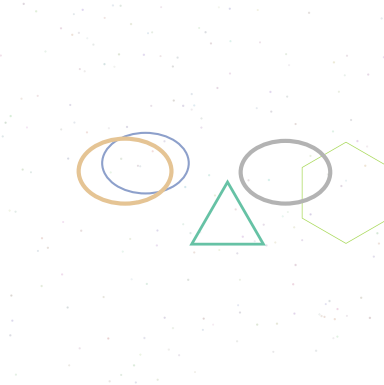[{"shape": "triangle", "thickness": 2, "radius": 0.54, "center": [0.591, 0.42]}, {"shape": "oval", "thickness": 1.5, "radius": 0.56, "center": [0.378, 0.576]}, {"shape": "hexagon", "thickness": 0.5, "radius": 0.66, "center": [0.899, 0.499]}, {"shape": "oval", "thickness": 3, "radius": 0.6, "center": [0.325, 0.555]}, {"shape": "oval", "thickness": 3, "radius": 0.58, "center": [0.741, 0.553]}]